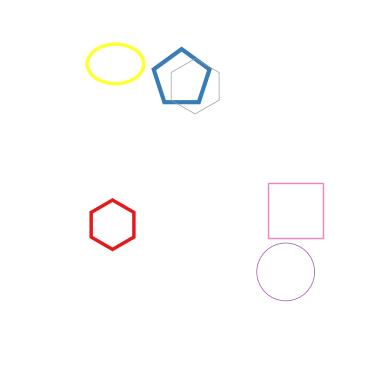[{"shape": "hexagon", "thickness": 2.5, "radius": 0.32, "center": [0.292, 0.416]}, {"shape": "pentagon", "thickness": 3, "radius": 0.38, "center": [0.472, 0.796]}, {"shape": "circle", "thickness": 0.5, "radius": 0.38, "center": [0.742, 0.294]}, {"shape": "oval", "thickness": 2.5, "radius": 0.37, "center": [0.3, 0.834]}, {"shape": "square", "thickness": 1, "radius": 0.36, "center": [0.767, 0.452]}, {"shape": "hexagon", "thickness": 0.5, "radius": 0.36, "center": [0.507, 0.776]}]